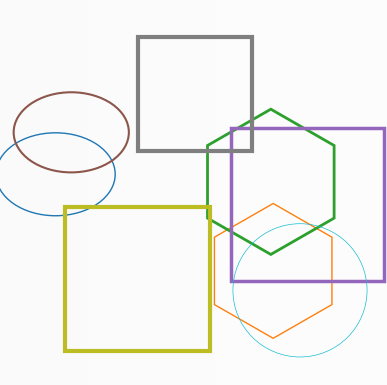[{"shape": "oval", "thickness": 1, "radius": 0.77, "center": [0.143, 0.547]}, {"shape": "hexagon", "thickness": 1, "radius": 0.88, "center": [0.705, 0.296]}, {"shape": "hexagon", "thickness": 2, "radius": 0.94, "center": [0.699, 0.528]}, {"shape": "square", "thickness": 2.5, "radius": 0.99, "center": [0.794, 0.468]}, {"shape": "oval", "thickness": 1.5, "radius": 0.74, "center": [0.184, 0.656]}, {"shape": "square", "thickness": 3, "radius": 0.74, "center": [0.504, 0.756]}, {"shape": "square", "thickness": 3, "radius": 0.94, "center": [0.355, 0.276]}, {"shape": "circle", "thickness": 0.5, "radius": 0.87, "center": [0.774, 0.246]}]